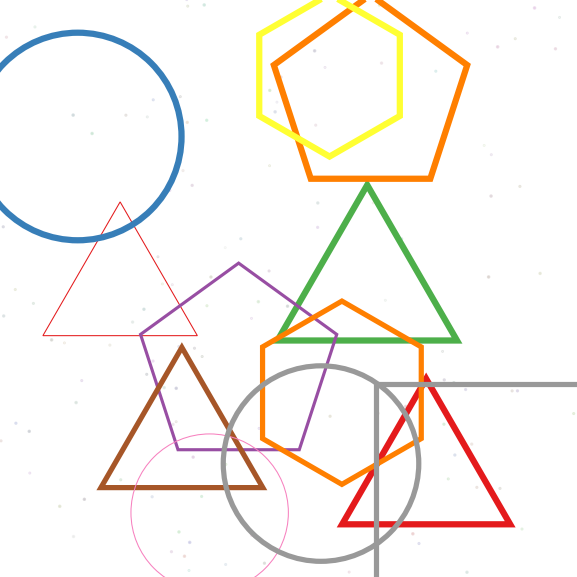[{"shape": "triangle", "thickness": 0.5, "radius": 0.77, "center": [0.208, 0.495]}, {"shape": "triangle", "thickness": 3, "radius": 0.84, "center": [0.738, 0.175]}, {"shape": "circle", "thickness": 3, "radius": 0.9, "center": [0.135, 0.763]}, {"shape": "triangle", "thickness": 3, "radius": 0.9, "center": [0.636, 0.499]}, {"shape": "pentagon", "thickness": 1.5, "radius": 0.89, "center": [0.413, 0.365]}, {"shape": "pentagon", "thickness": 3, "radius": 0.88, "center": [0.642, 0.832]}, {"shape": "hexagon", "thickness": 2.5, "radius": 0.79, "center": [0.592, 0.319]}, {"shape": "hexagon", "thickness": 3, "radius": 0.7, "center": [0.571, 0.869]}, {"shape": "triangle", "thickness": 2.5, "radius": 0.81, "center": [0.315, 0.236]}, {"shape": "circle", "thickness": 0.5, "radius": 0.68, "center": [0.363, 0.111]}, {"shape": "circle", "thickness": 2.5, "radius": 0.85, "center": [0.556, 0.196]}, {"shape": "square", "thickness": 2.5, "radius": 0.95, "center": [0.841, 0.143]}]